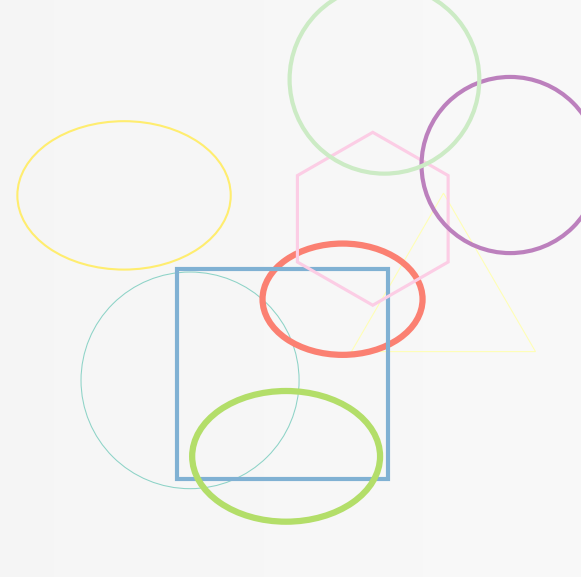[{"shape": "circle", "thickness": 0.5, "radius": 0.94, "center": [0.327, 0.341]}, {"shape": "triangle", "thickness": 0.5, "radius": 0.91, "center": [0.763, 0.482]}, {"shape": "oval", "thickness": 3, "radius": 0.69, "center": [0.589, 0.481]}, {"shape": "square", "thickness": 2, "radius": 0.91, "center": [0.486, 0.352]}, {"shape": "oval", "thickness": 3, "radius": 0.81, "center": [0.492, 0.209]}, {"shape": "hexagon", "thickness": 1.5, "radius": 0.75, "center": [0.641, 0.62]}, {"shape": "circle", "thickness": 2, "radius": 0.76, "center": [0.878, 0.713]}, {"shape": "circle", "thickness": 2, "radius": 0.82, "center": [0.661, 0.862]}, {"shape": "oval", "thickness": 1, "radius": 0.92, "center": [0.213, 0.661]}]